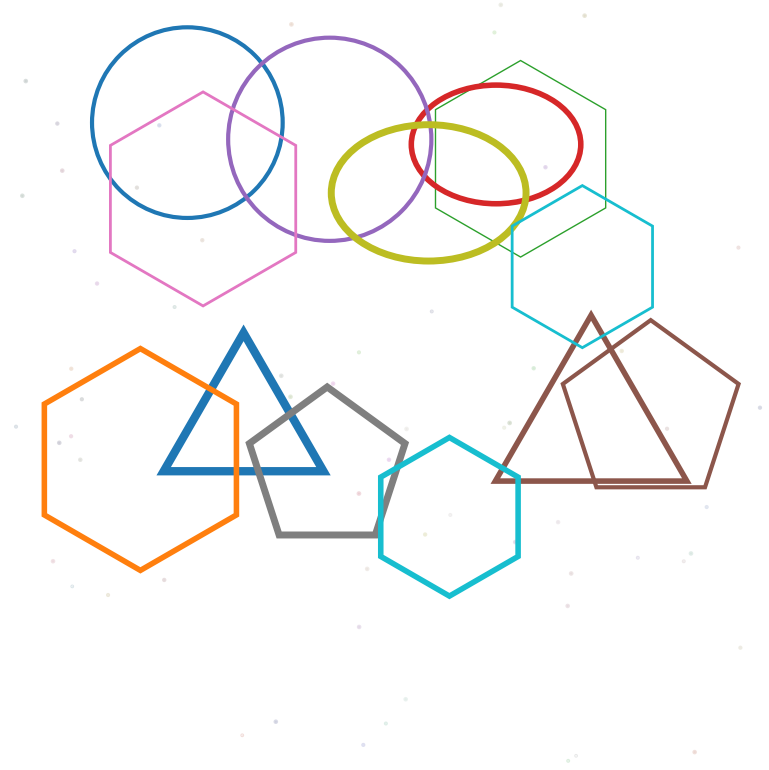[{"shape": "circle", "thickness": 1.5, "radius": 0.62, "center": [0.243, 0.841]}, {"shape": "triangle", "thickness": 3, "radius": 0.6, "center": [0.316, 0.448]}, {"shape": "hexagon", "thickness": 2, "radius": 0.72, "center": [0.182, 0.403]}, {"shape": "hexagon", "thickness": 0.5, "radius": 0.64, "center": [0.676, 0.794]}, {"shape": "oval", "thickness": 2, "radius": 0.55, "center": [0.644, 0.812]}, {"shape": "circle", "thickness": 1.5, "radius": 0.66, "center": [0.428, 0.819]}, {"shape": "pentagon", "thickness": 1.5, "radius": 0.6, "center": [0.845, 0.464]}, {"shape": "triangle", "thickness": 2, "radius": 0.72, "center": [0.768, 0.447]}, {"shape": "hexagon", "thickness": 1, "radius": 0.69, "center": [0.264, 0.742]}, {"shape": "pentagon", "thickness": 2.5, "radius": 0.53, "center": [0.425, 0.391]}, {"shape": "oval", "thickness": 2.5, "radius": 0.63, "center": [0.557, 0.75]}, {"shape": "hexagon", "thickness": 1, "radius": 0.53, "center": [0.756, 0.654]}, {"shape": "hexagon", "thickness": 2, "radius": 0.51, "center": [0.584, 0.329]}]